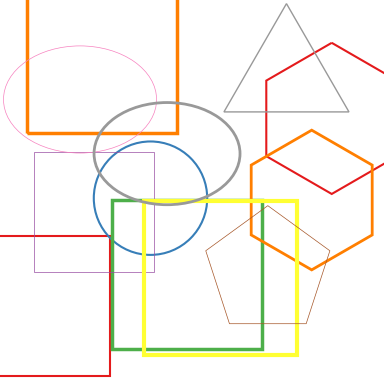[{"shape": "square", "thickness": 1.5, "radius": 0.91, "center": [0.105, 0.205]}, {"shape": "hexagon", "thickness": 1.5, "radius": 0.98, "center": [0.862, 0.692]}, {"shape": "circle", "thickness": 1.5, "radius": 0.74, "center": [0.391, 0.485]}, {"shape": "square", "thickness": 2.5, "radius": 0.97, "center": [0.485, 0.287]}, {"shape": "square", "thickness": 0.5, "radius": 0.78, "center": [0.245, 0.449]}, {"shape": "square", "thickness": 2.5, "radius": 0.98, "center": [0.264, 0.85]}, {"shape": "hexagon", "thickness": 2, "radius": 0.91, "center": [0.81, 0.48]}, {"shape": "square", "thickness": 3, "radius": 1.0, "center": [0.572, 0.279]}, {"shape": "pentagon", "thickness": 0.5, "radius": 0.85, "center": [0.696, 0.296]}, {"shape": "oval", "thickness": 0.5, "radius": 0.99, "center": [0.208, 0.742]}, {"shape": "triangle", "thickness": 1, "radius": 0.94, "center": [0.744, 0.803]}, {"shape": "oval", "thickness": 2, "radius": 0.95, "center": [0.434, 0.601]}]